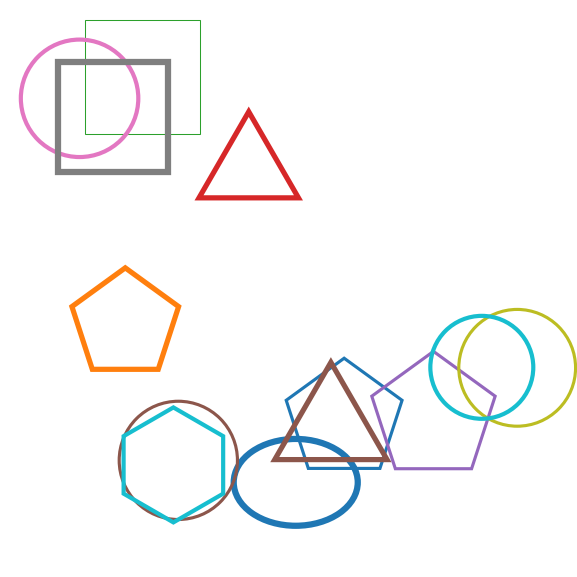[{"shape": "oval", "thickness": 3, "radius": 0.54, "center": [0.512, 0.164]}, {"shape": "pentagon", "thickness": 1.5, "radius": 0.53, "center": [0.596, 0.273]}, {"shape": "pentagon", "thickness": 2.5, "radius": 0.49, "center": [0.217, 0.438]}, {"shape": "square", "thickness": 0.5, "radius": 0.5, "center": [0.247, 0.865]}, {"shape": "triangle", "thickness": 2.5, "radius": 0.5, "center": [0.431, 0.706]}, {"shape": "pentagon", "thickness": 1.5, "radius": 0.56, "center": [0.751, 0.278]}, {"shape": "circle", "thickness": 1.5, "radius": 0.51, "center": [0.309, 0.202]}, {"shape": "triangle", "thickness": 2.5, "radius": 0.56, "center": [0.573, 0.259]}, {"shape": "circle", "thickness": 2, "radius": 0.51, "center": [0.138, 0.829]}, {"shape": "square", "thickness": 3, "radius": 0.48, "center": [0.196, 0.796]}, {"shape": "circle", "thickness": 1.5, "radius": 0.51, "center": [0.896, 0.362]}, {"shape": "circle", "thickness": 2, "radius": 0.45, "center": [0.834, 0.363]}, {"shape": "hexagon", "thickness": 2, "radius": 0.5, "center": [0.3, 0.194]}]